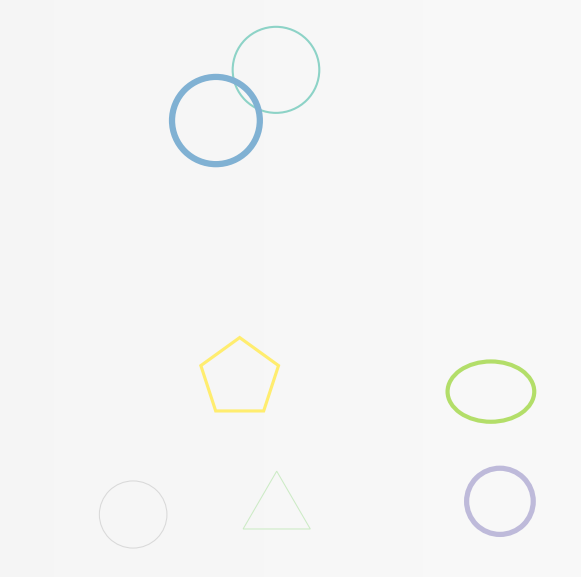[{"shape": "circle", "thickness": 1, "radius": 0.37, "center": [0.475, 0.878]}, {"shape": "circle", "thickness": 2.5, "radius": 0.29, "center": [0.86, 0.131]}, {"shape": "circle", "thickness": 3, "radius": 0.38, "center": [0.371, 0.79]}, {"shape": "oval", "thickness": 2, "radius": 0.37, "center": [0.845, 0.321]}, {"shape": "circle", "thickness": 0.5, "radius": 0.29, "center": [0.229, 0.108]}, {"shape": "triangle", "thickness": 0.5, "radius": 0.33, "center": [0.476, 0.117]}, {"shape": "pentagon", "thickness": 1.5, "radius": 0.35, "center": [0.412, 0.344]}]